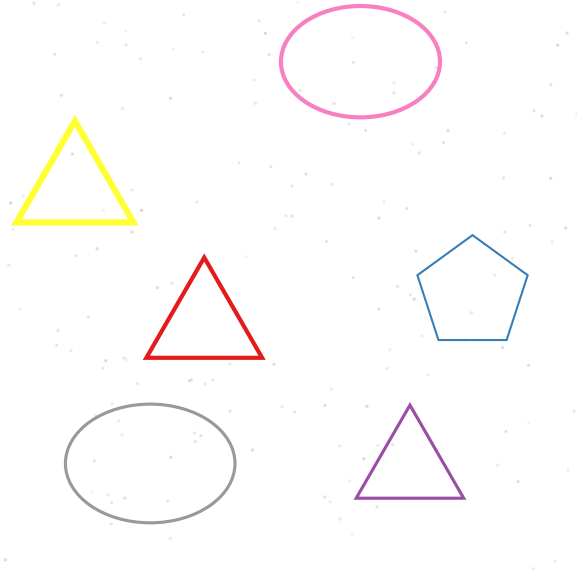[{"shape": "triangle", "thickness": 2, "radius": 0.58, "center": [0.354, 0.437]}, {"shape": "pentagon", "thickness": 1, "radius": 0.5, "center": [0.818, 0.492]}, {"shape": "triangle", "thickness": 1.5, "radius": 0.54, "center": [0.71, 0.19]}, {"shape": "triangle", "thickness": 3, "radius": 0.58, "center": [0.13, 0.673]}, {"shape": "oval", "thickness": 2, "radius": 0.69, "center": [0.624, 0.892]}, {"shape": "oval", "thickness": 1.5, "radius": 0.73, "center": [0.26, 0.197]}]